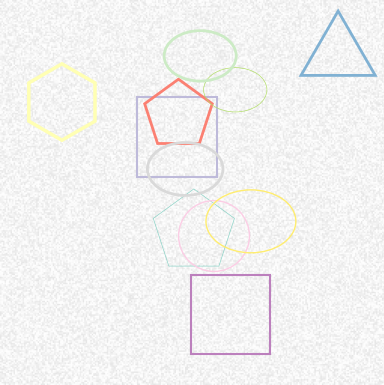[{"shape": "pentagon", "thickness": 0.5, "radius": 0.55, "center": [0.504, 0.399]}, {"shape": "hexagon", "thickness": 2.5, "radius": 0.5, "center": [0.161, 0.735]}, {"shape": "square", "thickness": 1.5, "radius": 0.52, "center": [0.46, 0.643]}, {"shape": "pentagon", "thickness": 2, "radius": 0.46, "center": [0.464, 0.702]}, {"shape": "triangle", "thickness": 2, "radius": 0.56, "center": [0.878, 0.86]}, {"shape": "oval", "thickness": 0.5, "radius": 0.41, "center": [0.611, 0.767]}, {"shape": "circle", "thickness": 1, "radius": 0.46, "center": [0.556, 0.387]}, {"shape": "oval", "thickness": 2, "radius": 0.49, "center": [0.481, 0.561]}, {"shape": "square", "thickness": 1.5, "radius": 0.51, "center": [0.598, 0.183]}, {"shape": "oval", "thickness": 2, "radius": 0.47, "center": [0.52, 0.855]}, {"shape": "oval", "thickness": 1, "radius": 0.58, "center": [0.652, 0.425]}]